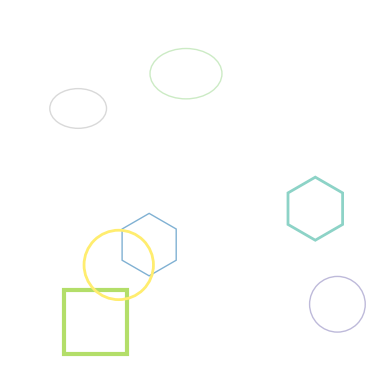[{"shape": "hexagon", "thickness": 2, "radius": 0.41, "center": [0.819, 0.458]}, {"shape": "circle", "thickness": 1, "radius": 0.36, "center": [0.876, 0.21]}, {"shape": "hexagon", "thickness": 1, "radius": 0.41, "center": [0.387, 0.365]}, {"shape": "square", "thickness": 3, "radius": 0.41, "center": [0.248, 0.164]}, {"shape": "oval", "thickness": 1, "radius": 0.37, "center": [0.203, 0.718]}, {"shape": "oval", "thickness": 1, "radius": 0.47, "center": [0.483, 0.809]}, {"shape": "circle", "thickness": 2, "radius": 0.45, "center": [0.308, 0.312]}]